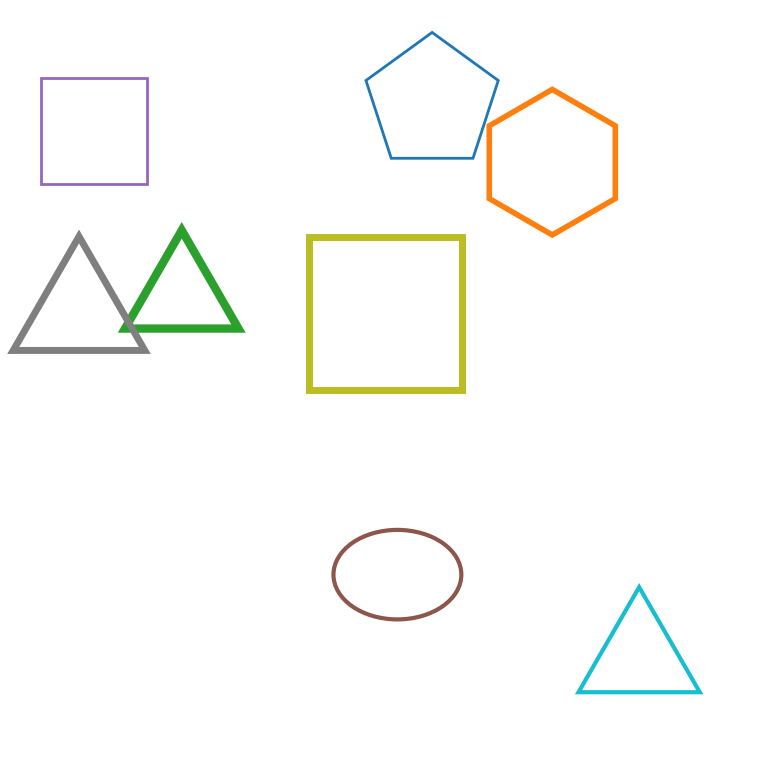[{"shape": "pentagon", "thickness": 1, "radius": 0.45, "center": [0.561, 0.868]}, {"shape": "hexagon", "thickness": 2, "radius": 0.47, "center": [0.717, 0.789]}, {"shape": "triangle", "thickness": 3, "radius": 0.43, "center": [0.236, 0.616]}, {"shape": "square", "thickness": 1, "radius": 0.34, "center": [0.123, 0.83]}, {"shape": "oval", "thickness": 1.5, "radius": 0.42, "center": [0.516, 0.254]}, {"shape": "triangle", "thickness": 2.5, "radius": 0.49, "center": [0.103, 0.594]}, {"shape": "square", "thickness": 2.5, "radius": 0.5, "center": [0.501, 0.593]}, {"shape": "triangle", "thickness": 1.5, "radius": 0.45, "center": [0.83, 0.146]}]